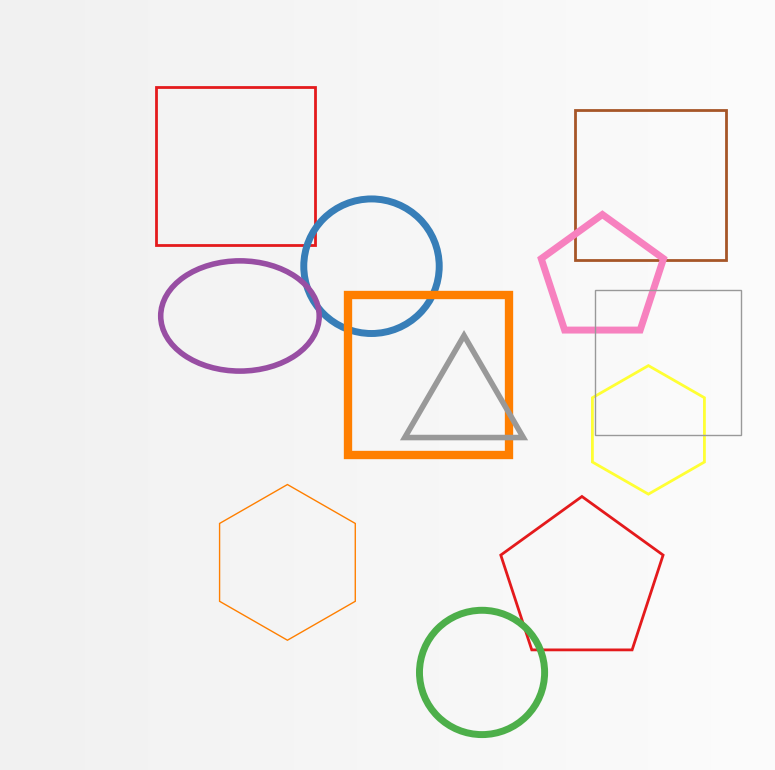[{"shape": "square", "thickness": 1, "radius": 0.51, "center": [0.304, 0.784]}, {"shape": "pentagon", "thickness": 1, "radius": 0.55, "center": [0.751, 0.245]}, {"shape": "circle", "thickness": 2.5, "radius": 0.44, "center": [0.479, 0.654]}, {"shape": "circle", "thickness": 2.5, "radius": 0.4, "center": [0.622, 0.127]}, {"shape": "oval", "thickness": 2, "radius": 0.51, "center": [0.31, 0.59]}, {"shape": "square", "thickness": 3, "radius": 0.52, "center": [0.552, 0.513]}, {"shape": "hexagon", "thickness": 0.5, "radius": 0.51, "center": [0.371, 0.27]}, {"shape": "hexagon", "thickness": 1, "radius": 0.42, "center": [0.837, 0.442]}, {"shape": "square", "thickness": 1, "radius": 0.49, "center": [0.839, 0.76]}, {"shape": "pentagon", "thickness": 2.5, "radius": 0.41, "center": [0.777, 0.638]}, {"shape": "square", "thickness": 0.5, "radius": 0.47, "center": [0.862, 0.529]}, {"shape": "triangle", "thickness": 2, "radius": 0.44, "center": [0.599, 0.476]}]